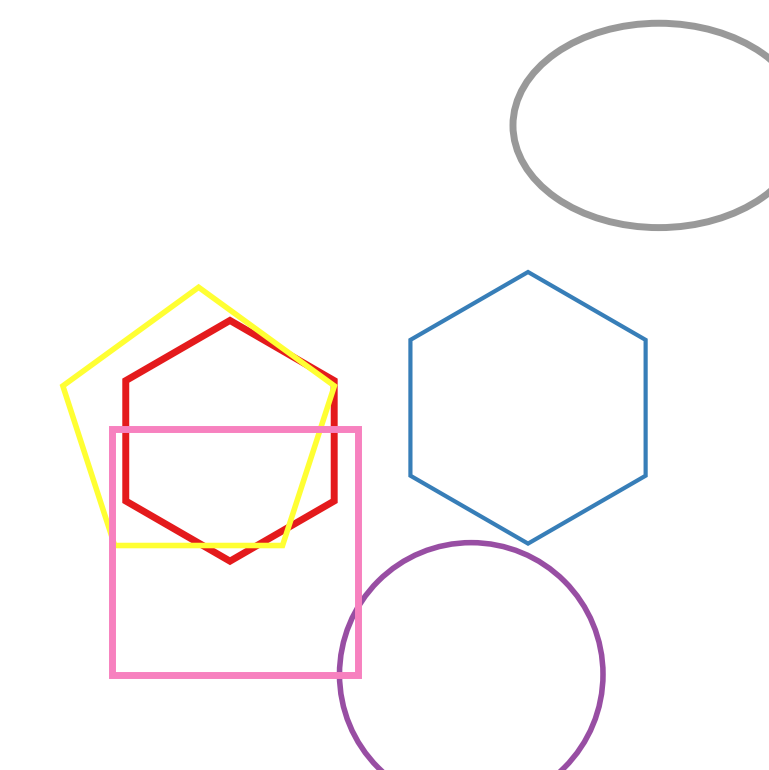[{"shape": "hexagon", "thickness": 2.5, "radius": 0.78, "center": [0.299, 0.428]}, {"shape": "hexagon", "thickness": 1.5, "radius": 0.88, "center": [0.686, 0.47]}, {"shape": "circle", "thickness": 2, "radius": 0.86, "center": [0.612, 0.124]}, {"shape": "pentagon", "thickness": 2, "radius": 0.93, "center": [0.258, 0.442]}, {"shape": "square", "thickness": 2.5, "radius": 0.8, "center": [0.306, 0.283]}, {"shape": "oval", "thickness": 2.5, "radius": 0.95, "center": [0.856, 0.837]}]